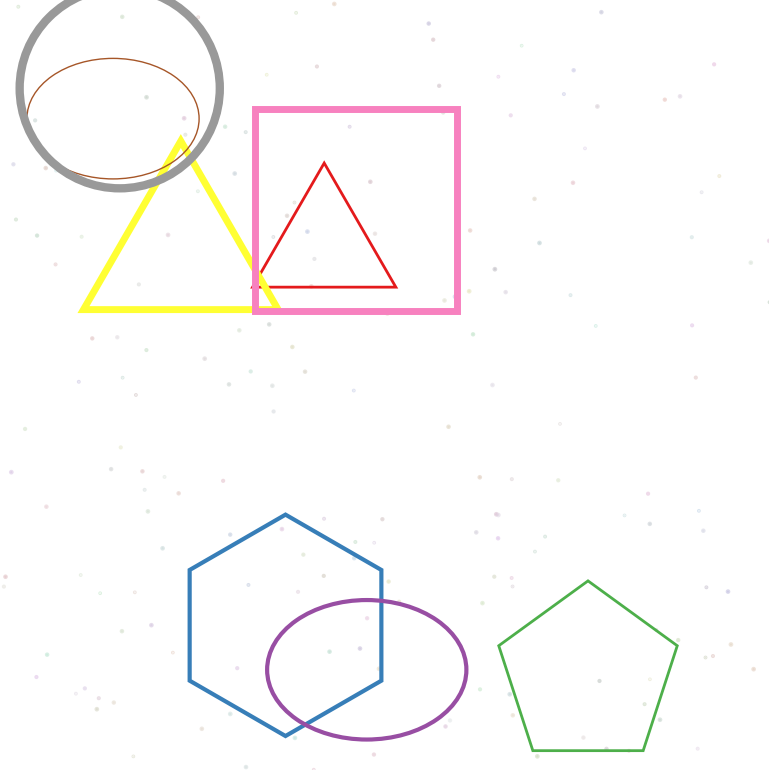[{"shape": "triangle", "thickness": 1, "radius": 0.54, "center": [0.421, 0.681]}, {"shape": "hexagon", "thickness": 1.5, "radius": 0.72, "center": [0.371, 0.188]}, {"shape": "pentagon", "thickness": 1, "radius": 0.61, "center": [0.764, 0.124]}, {"shape": "oval", "thickness": 1.5, "radius": 0.65, "center": [0.476, 0.13]}, {"shape": "triangle", "thickness": 2.5, "radius": 0.73, "center": [0.235, 0.671]}, {"shape": "oval", "thickness": 0.5, "radius": 0.56, "center": [0.147, 0.846]}, {"shape": "square", "thickness": 2.5, "radius": 0.65, "center": [0.463, 0.727]}, {"shape": "circle", "thickness": 3, "radius": 0.65, "center": [0.155, 0.885]}]